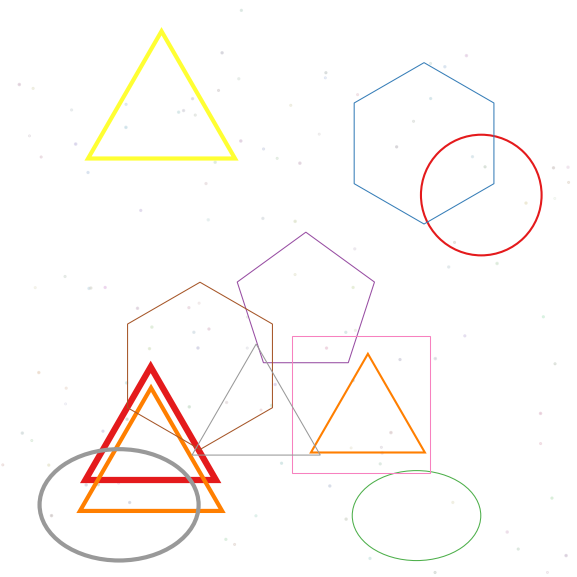[{"shape": "triangle", "thickness": 3, "radius": 0.65, "center": [0.261, 0.233]}, {"shape": "circle", "thickness": 1, "radius": 0.52, "center": [0.833, 0.661]}, {"shape": "hexagon", "thickness": 0.5, "radius": 0.7, "center": [0.734, 0.751]}, {"shape": "oval", "thickness": 0.5, "radius": 0.56, "center": [0.721, 0.106]}, {"shape": "pentagon", "thickness": 0.5, "radius": 0.62, "center": [0.53, 0.472]}, {"shape": "triangle", "thickness": 2, "radius": 0.71, "center": [0.262, 0.185]}, {"shape": "triangle", "thickness": 1, "radius": 0.57, "center": [0.637, 0.273]}, {"shape": "triangle", "thickness": 2, "radius": 0.73, "center": [0.28, 0.798]}, {"shape": "hexagon", "thickness": 0.5, "radius": 0.72, "center": [0.346, 0.366]}, {"shape": "square", "thickness": 0.5, "radius": 0.59, "center": [0.625, 0.298]}, {"shape": "oval", "thickness": 2, "radius": 0.69, "center": [0.206, 0.125]}, {"shape": "triangle", "thickness": 0.5, "radius": 0.64, "center": [0.444, 0.275]}]